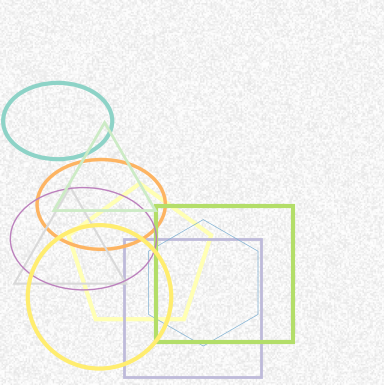[{"shape": "oval", "thickness": 3, "radius": 0.71, "center": [0.15, 0.686]}, {"shape": "pentagon", "thickness": 3, "radius": 0.97, "center": [0.363, 0.329]}, {"shape": "square", "thickness": 2, "radius": 0.89, "center": [0.501, 0.2]}, {"shape": "hexagon", "thickness": 0.5, "radius": 0.82, "center": [0.528, 0.265]}, {"shape": "oval", "thickness": 2.5, "radius": 0.83, "center": [0.263, 0.469]}, {"shape": "square", "thickness": 3, "radius": 0.88, "center": [0.583, 0.287]}, {"shape": "triangle", "thickness": 1.5, "radius": 0.84, "center": [0.182, 0.347]}, {"shape": "oval", "thickness": 1, "radius": 0.95, "center": [0.217, 0.38]}, {"shape": "triangle", "thickness": 2, "radius": 0.76, "center": [0.272, 0.529]}, {"shape": "circle", "thickness": 3, "radius": 0.93, "center": [0.258, 0.229]}]